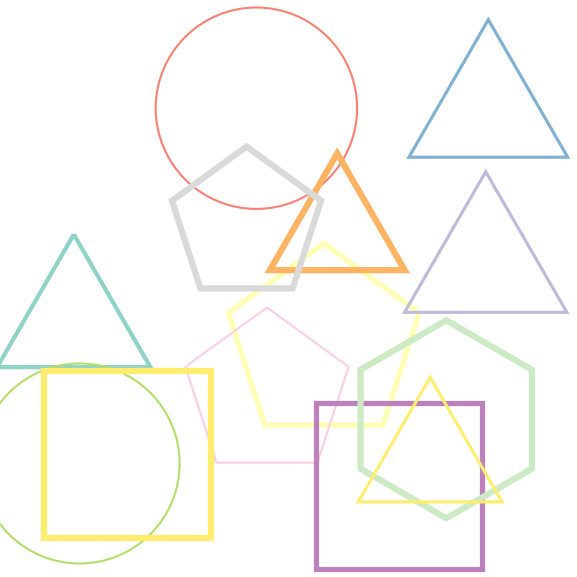[{"shape": "triangle", "thickness": 2, "radius": 0.77, "center": [0.128, 0.44]}, {"shape": "pentagon", "thickness": 2.5, "radius": 0.87, "center": [0.561, 0.404]}, {"shape": "triangle", "thickness": 1.5, "radius": 0.81, "center": [0.841, 0.539]}, {"shape": "circle", "thickness": 1, "radius": 0.87, "center": [0.444, 0.812]}, {"shape": "triangle", "thickness": 1.5, "radius": 0.79, "center": [0.846, 0.806]}, {"shape": "triangle", "thickness": 3, "radius": 0.67, "center": [0.584, 0.599]}, {"shape": "circle", "thickness": 1, "radius": 0.87, "center": [0.138, 0.197]}, {"shape": "pentagon", "thickness": 1, "radius": 0.74, "center": [0.462, 0.318]}, {"shape": "pentagon", "thickness": 3, "radius": 0.68, "center": [0.427, 0.61]}, {"shape": "square", "thickness": 2.5, "radius": 0.72, "center": [0.691, 0.158]}, {"shape": "hexagon", "thickness": 3, "radius": 0.86, "center": [0.773, 0.273]}, {"shape": "square", "thickness": 3, "radius": 0.72, "center": [0.221, 0.212]}, {"shape": "triangle", "thickness": 1.5, "radius": 0.72, "center": [0.745, 0.202]}]